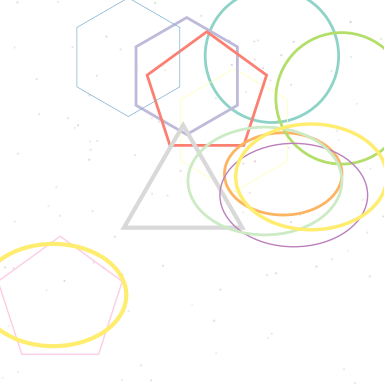[{"shape": "circle", "thickness": 2, "radius": 0.87, "center": [0.706, 0.855]}, {"shape": "hexagon", "thickness": 0.5, "radius": 0.8, "center": [0.608, 0.661]}, {"shape": "hexagon", "thickness": 2, "radius": 0.76, "center": [0.485, 0.802]}, {"shape": "pentagon", "thickness": 2, "radius": 0.82, "center": [0.537, 0.754]}, {"shape": "hexagon", "thickness": 0.5, "radius": 0.77, "center": [0.333, 0.852]}, {"shape": "oval", "thickness": 2, "radius": 0.76, "center": [0.736, 0.548]}, {"shape": "circle", "thickness": 2, "radius": 0.85, "center": [0.887, 0.745]}, {"shape": "pentagon", "thickness": 1, "radius": 0.85, "center": [0.156, 0.217]}, {"shape": "triangle", "thickness": 3, "radius": 0.89, "center": [0.476, 0.497]}, {"shape": "oval", "thickness": 1, "radius": 0.96, "center": [0.763, 0.493]}, {"shape": "oval", "thickness": 2, "radius": 1.0, "center": [0.688, 0.53]}, {"shape": "oval", "thickness": 3, "radius": 0.95, "center": [0.138, 0.234]}, {"shape": "oval", "thickness": 2.5, "radius": 0.98, "center": [0.808, 0.541]}]